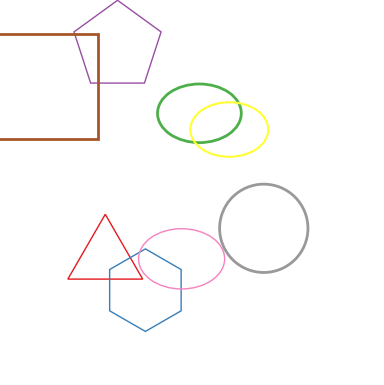[{"shape": "triangle", "thickness": 1, "radius": 0.56, "center": [0.273, 0.331]}, {"shape": "hexagon", "thickness": 1, "radius": 0.54, "center": [0.378, 0.246]}, {"shape": "oval", "thickness": 2, "radius": 0.54, "center": [0.518, 0.706]}, {"shape": "pentagon", "thickness": 1, "radius": 0.59, "center": [0.305, 0.88]}, {"shape": "oval", "thickness": 1.5, "radius": 0.51, "center": [0.596, 0.664]}, {"shape": "square", "thickness": 2, "radius": 0.68, "center": [0.117, 0.775]}, {"shape": "oval", "thickness": 1, "radius": 0.56, "center": [0.472, 0.328]}, {"shape": "circle", "thickness": 2, "radius": 0.57, "center": [0.685, 0.407]}]